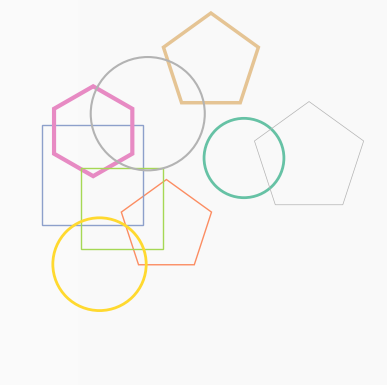[{"shape": "circle", "thickness": 2, "radius": 0.52, "center": [0.63, 0.59]}, {"shape": "pentagon", "thickness": 1, "radius": 0.61, "center": [0.429, 0.411]}, {"shape": "square", "thickness": 1, "radius": 0.65, "center": [0.239, 0.545]}, {"shape": "hexagon", "thickness": 3, "radius": 0.58, "center": [0.24, 0.659]}, {"shape": "square", "thickness": 1, "radius": 0.53, "center": [0.315, 0.458]}, {"shape": "circle", "thickness": 2, "radius": 0.6, "center": [0.257, 0.314]}, {"shape": "pentagon", "thickness": 2.5, "radius": 0.64, "center": [0.544, 0.837]}, {"shape": "circle", "thickness": 1.5, "radius": 0.74, "center": [0.381, 0.705]}, {"shape": "pentagon", "thickness": 0.5, "radius": 0.74, "center": [0.798, 0.588]}]